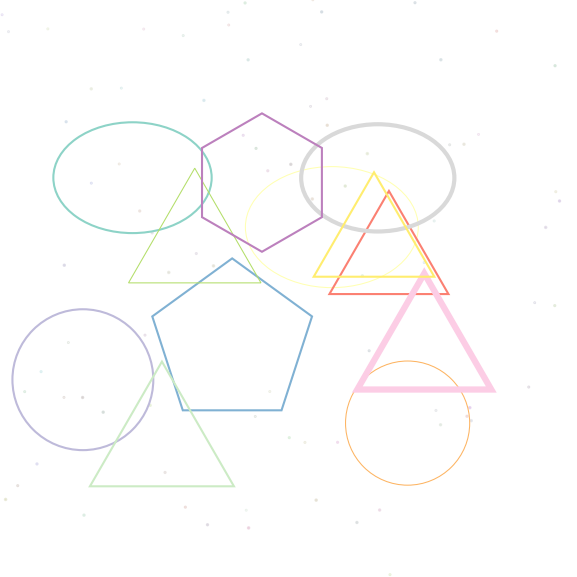[{"shape": "oval", "thickness": 1, "radius": 0.69, "center": [0.229, 0.691]}, {"shape": "oval", "thickness": 0.5, "radius": 0.75, "center": [0.575, 0.606]}, {"shape": "circle", "thickness": 1, "radius": 0.61, "center": [0.143, 0.342]}, {"shape": "triangle", "thickness": 1, "radius": 0.59, "center": [0.673, 0.549]}, {"shape": "pentagon", "thickness": 1, "radius": 0.73, "center": [0.402, 0.406]}, {"shape": "circle", "thickness": 0.5, "radius": 0.54, "center": [0.706, 0.267]}, {"shape": "triangle", "thickness": 0.5, "radius": 0.66, "center": [0.337, 0.576]}, {"shape": "triangle", "thickness": 3, "radius": 0.67, "center": [0.735, 0.392]}, {"shape": "oval", "thickness": 2, "radius": 0.66, "center": [0.654, 0.691]}, {"shape": "hexagon", "thickness": 1, "radius": 0.6, "center": [0.454, 0.683]}, {"shape": "triangle", "thickness": 1, "radius": 0.72, "center": [0.28, 0.229]}, {"shape": "triangle", "thickness": 1, "radius": 0.6, "center": [0.648, 0.58]}]